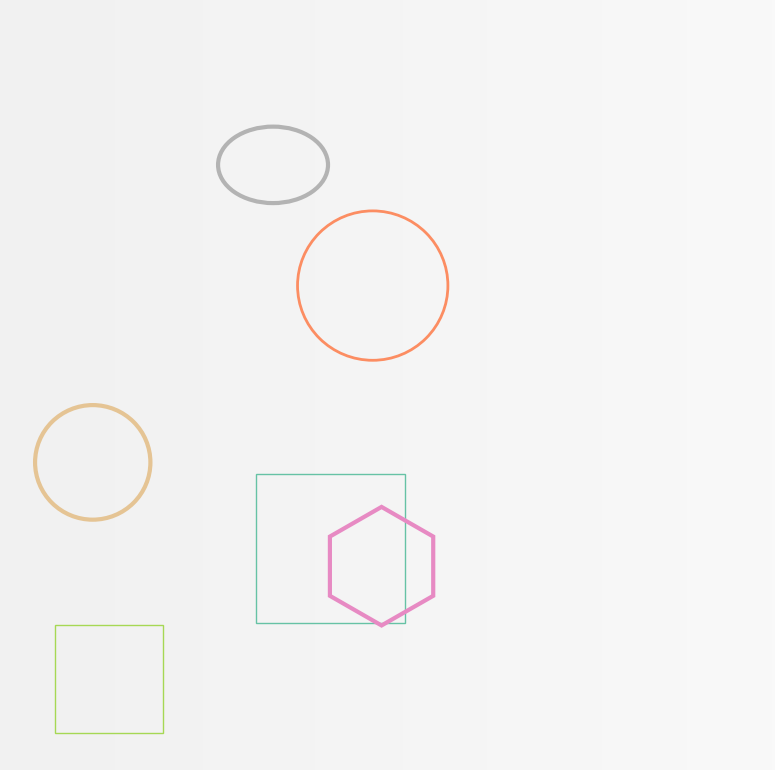[{"shape": "square", "thickness": 0.5, "radius": 0.48, "center": [0.426, 0.288]}, {"shape": "circle", "thickness": 1, "radius": 0.49, "center": [0.481, 0.629]}, {"shape": "hexagon", "thickness": 1.5, "radius": 0.38, "center": [0.492, 0.265]}, {"shape": "square", "thickness": 0.5, "radius": 0.35, "center": [0.141, 0.119]}, {"shape": "circle", "thickness": 1.5, "radius": 0.37, "center": [0.12, 0.4]}, {"shape": "oval", "thickness": 1.5, "radius": 0.35, "center": [0.352, 0.786]}]